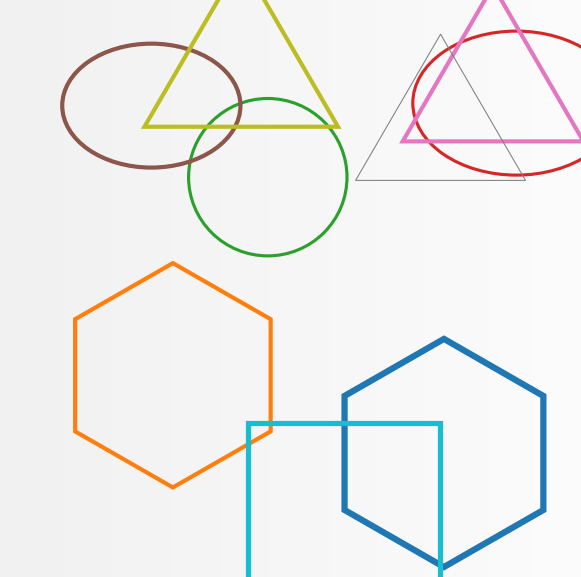[{"shape": "hexagon", "thickness": 3, "radius": 0.99, "center": [0.764, 0.215]}, {"shape": "hexagon", "thickness": 2, "radius": 0.97, "center": [0.297, 0.349]}, {"shape": "circle", "thickness": 1.5, "radius": 0.68, "center": [0.461, 0.692]}, {"shape": "oval", "thickness": 1.5, "radius": 0.89, "center": [0.888, 0.821]}, {"shape": "oval", "thickness": 2, "radius": 0.77, "center": [0.26, 0.816]}, {"shape": "triangle", "thickness": 2, "radius": 0.9, "center": [0.848, 0.844]}, {"shape": "triangle", "thickness": 0.5, "radius": 0.84, "center": [0.758, 0.771]}, {"shape": "triangle", "thickness": 2, "radius": 0.96, "center": [0.415, 0.876]}, {"shape": "square", "thickness": 2.5, "radius": 0.82, "center": [0.592, 0.101]}]